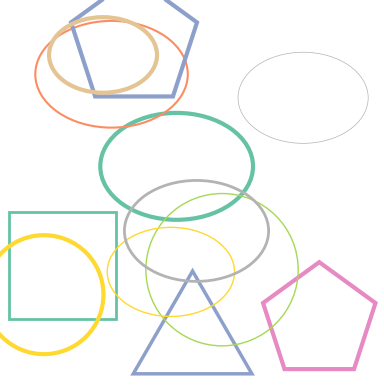[{"shape": "oval", "thickness": 3, "radius": 0.99, "center": [0.459, 0.568]}, {"shape": "square", "thickness": 2, "radius": 0.7, "center": [0.163, 0.31]}, {"shape": "oval", "thickness": 1.5, "radius": 0.99, "center": [0.29, 0.807]}, {"shape": "triangle", "thickness": 2.5, "radius": 0.89, "center": [0.5, 0.118]}, {"shape": "pentagon", "thickness": 3, "radius": 0.86, "center": [0.348, 0.889]}, {"shape": "pentagon", "thickness": 3, "radius": 0.77, "center": [0.829, 0.165]}, {"shape": "circle", "thickness": 1, "radius": 0.99, "center": [0.577, 0.3]}, {"shape": "circle", "thickness": 3, "radius": 0.77, "center": [0.114, 0.235]}, {"shape": "oval", "thickness": 1, "radius": 0.83, "center": [0.444, 0.294]}, {"shape": "oval", "thickness": 3, "radius": 0.7, "center": [0.268, 0.857]}, {"shape": "oval", "thickness": 0.5, "radius": 0.85, "center": [0.787, 0.746]}, {"shape": "oval", "thickness": 2, "radius": 0.94, "center": [0.51, 0.4]}]